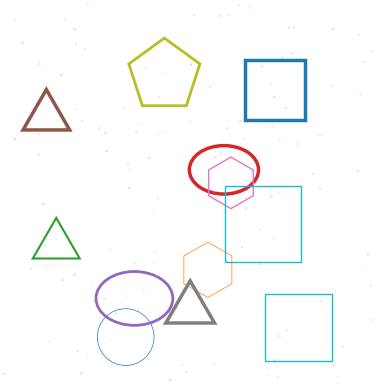[{"shape": "circle", "thickness": 0.5, "radius": 0.37, "center": [0.326, 0.124]}, {"shape": "square", "thickness": 2.5, "radius": 0.39, "center": [0.715, 0.766]}, {"shape": "hexagon", "thickness": 0.5, "radius": 0.36, "center": [0.54, 0.299]}, {"shape": "triangle", "thickness": 1.5, "radius": 0.35, "center": [0.146, 0.364]}, {"shape": "oval", "thickness": 2.5, "radius": 0.45, "center": [0.582, 0.559]}, {"shape": "oval", "thickness": 2, "radius": 0.5, "center": [0.349, 0.225]}, {"shape": "triangle", "thickness": 2.5, "radius": 0.35, "center": [0.12, 0.697]}, {"shape": "hexagon", "thickness": 1, "radius": 0.33, "center": [0.6, 0.525]}, {"shape": "triangle", "thickness": 2.5, "radius": 0.37, "center": [0.494, 0.198]}, {"shape": "pentagon", "thickness": 2, "radius": 0.49, "center": [0.427, 0.804]}, {"shape": "square", "thickness": 1, "radius": 0.43, "center": [0.775, 0.15]}, {"shape": "square", "thickness": 1, "radius": 0.5, "center": [0.683, 0.418]}]